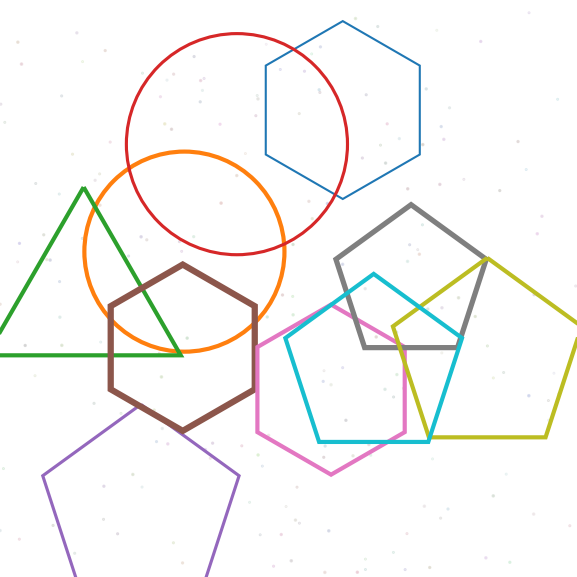[{"shape": "hexagon", "thickness": 1, "radius": 0.77, "center": [0.594, 0.809]}, {"shape": "circle", "thickness": 2, "radius": 0.87, "center": [0.319, 0.563]}, {"shape": "triangle", "thickness": 2, "radius": 0.97, "center": [0.145, 0.481]}, {"shape": "circle", "thickness": 1.5, "radius": 0.96, "center": [0.41, 0.75]}, {"shape": "pentagon", "thickness": 1.5, "radius": 0.89, "center": [0.244, 0.12]}, {"shape": "hexagon", "thickness": 3, "radius": 0.72, "center": [0.316, 0.397]}, {"shape": "hexagon", "thickness": 2, "radius": 0.74, "center": [0.573, 0.325]}, {"shape": "pentagon", "thickness": 2.5, "radius": 0.68, "center": [0.712, 0.508]}, {"shape": "pentagon", "thickness": 2, "radius": 0.86, "center": [0.844, 0.381]}, {"shape": "pentagon", "thickness": 2, "radius": 0.8, "center": [0.647, 0.364]}]